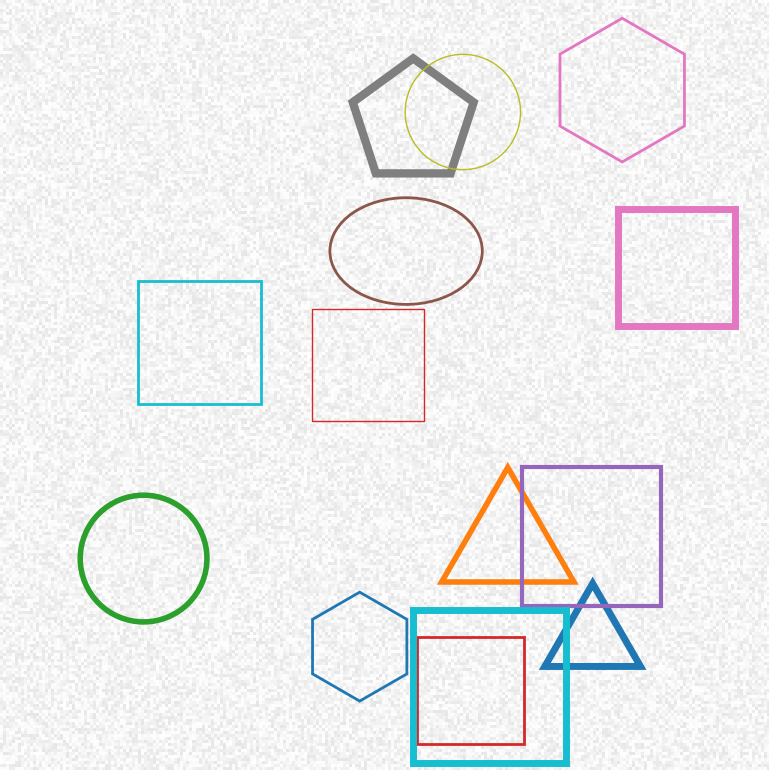[{"shape": "hexagon", "thickness": 1, "radius": 0.35, "center": [0.467, 0.16]}, {"shape": "triangle", "thickness": 2.5, "radius": 0.36, "center": [0.77, 0.17]}, {"shape": "triangle", "thickness": 2, "radius": 0.5, "center": [0.659, 0.294]}, {"shape": "circle", "thickness": 2, "radius": 0.41, "center": [0.186, 0.275]}, {"shape": "square", "thickness": 1, "radius": 0.35, "center": [0.611, 0.104]}, {"shape": "square", "thickness": 0.5, "radius": 0.36, "center": [0.478, 0.526]}, {"shape": "square", "thickness": 1.5, "radius": 0.45, "center": [0.769, 0.304]}, {"shape": "oval", "thickness": 1, "radius": 0.49, "center": [0.527, 0.674]}, {"shape": "hexagon", "thickness": 1, "radius": 0.47, "center": [0.808, 0.883]}, {"shape": "square", "thickness": 2.5, "radius": 0.38, "center": [0.878, 0.653]}, {"shape": "pentagon", "thickness": 3, "radius": 0.41, "center": [0.537, 0.842]}, {"shape": "circle", "thickness": 0.5, "radius": 0.37, "center": [0.601, 0.855]}, {"shape": "square", "thickness": 1, "radius": 0.4, "center": [0.259, 0.555]}, {"shape": "square", "thickness": 2.5, "radius": 0.5, "center": [0.636, 0.108]}]